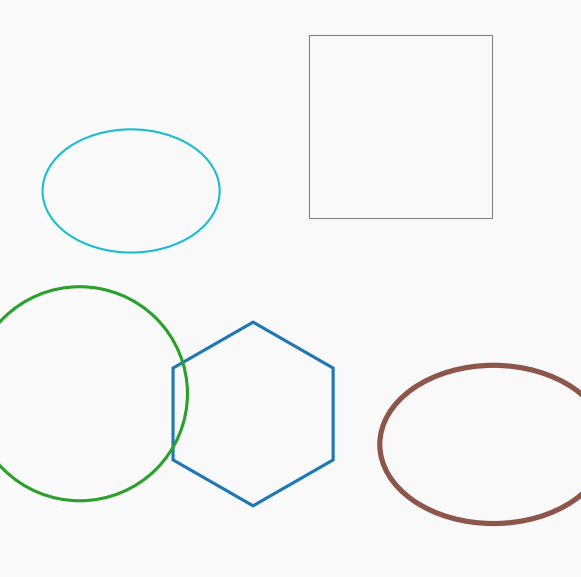[{"shape": "hexagon", "thickness": 1.5, "radius": 0.8, "center": [0.435, 0.282]}, {"shape": "circle", "thickness": 1.5, "radius": 0.93, "center": [0.137, 0.317]}, {"shape": "oval", "thickness": 2.5, "radius": 0.98, "center": [0.849, 0.23]}, {"shape": "square", "thickness": 0.5, "radius": 0.79, "center": [0.689, 0.78]}, {"shape": "oval", "thickness": 1, "radius": 0.76, "center": [0.226, 0.668]}]